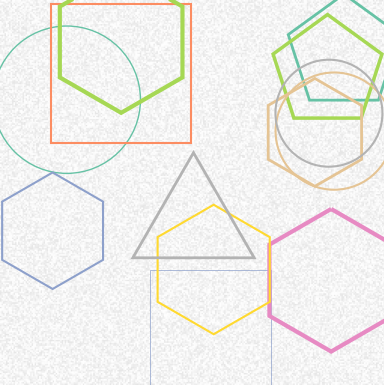[{"shape": "pentagon", "thickness": 2, "radius": 0.76, "center": [0.893, 0.863]}, {"shape": "circle", "thickness": 1, "radius": 0.96, "center": [0.173, 0.741]}, {"shape": "square", "thickness": 1.5, "radius": 0.91, "center": [0.315, 0.809]}, {"shape": "hexagon", "thickness": 1.5, "radius": 0.76, "center": [0.137, 0.401]}, {"shape": "square", "thickness": 0.5, "radius": 0.78, "center": [0.547, 0.141]}, {"shape": "hexagon", "thickness": 3, "radius": 0.93, "center": [0.86, 0.272]}, {"shape": "pentagon", "thickness": 2.5, "radius": 0.74, "center": [0.851, 0.814]}, {"shape": "hexagon", "thickness": 3, "radius": 0.92, "center": [0.315, 0.891]}, {"shape": "hexagon", "thickness": 1.5, "radius": 0.84, "center": [0.555, 0.3]}, {"shape": "hexagon", "thickness": 2, "radius": 0.7, "center": [0.818, 0.656]}, {"shape": "circle", "thickness": 1.5, "radius": 0.76, "center": [0.868, 0.659]}, {"shape": "circle", "thickness": 1.5, "radius": 0.69, "center": [0.854, 0.706]}, {"shape": "triangle", "thickness": 2, "radius": 0.91, "center": [0.503, 0.421]}]